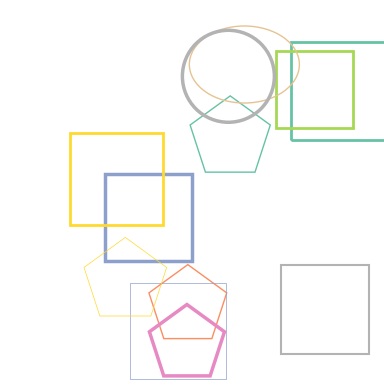[{"shape": "square", "thickness": 2, "radius": 0.64, "center": [0.884, 0.764]}, {"shape": "pentagon", "thickness": 1, "radius": 0.55, "center": [0.598, 0.641]}, {"shape": "pentagon", "thickness": 1, "radius": 0.53, "center": [0.488, 0.206]}, {"shape": "square", "thickness": 0.5, "radius": 0.63, "center": [0.462, 0.141]}, {"shape": "square", "thickness": 2.5, "radius": 0.57, "center": [0.387, 0.434]}, {"shape": "pentagon", "thickness": 2.5, "radius": 0.51, "center": [0.486, 0.107]}, {"shape": "square", "thickness": 2, "radius": 0.5, "center": [0.817, 0.767]}, {"shape": "pentagon", "thickness": 0.5, "radius": 0.56, "center": [0.326, 0.27]}, {"shape": "square", "thickness": 2, "radius": 0.6, "center": [0.303, 0.536]}, {"shape": "oval", "thickness": 1, "radius": 0.71, "center": [0.635, 0.832]}, {"shape": "square", "thickness": 1.5, "radius": 0.58, "center": [0.844, 0.197]}, {"shape": "circle", "thickness": 2.5, "radius": 0.6, "center": [0.593, 0.802]}]